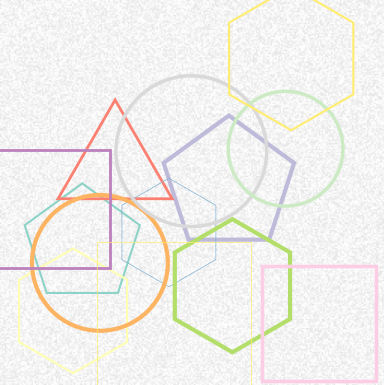[{"shape": "pentagon", "thickness": 1.5, "radius": 0.79, "center": [0.214, 0.366]}, {"shape": "hexagon", "thickness": 1.5, "radius": 0.81, "center": [0.19, 0.193]}, {"shape": "pentagon", "thickness": 3, "radius": 0.89, "center": [0.594, 0.522]}, {"shape": "triangle", "thickness": 2, "radius": 0.86, "center": [0.299, 0.569]}, {"shape": "hexagon", "thickness": 0.5, "radius": 0.7, "center": [0.439, 0.396]}, {"shape": "circle", "thickness": 3, "radius": 0.88, "center": [0.26, 0.317]}, {"shape": "hexagon", "thickness": 3, "radius": 0.86, "center": [0.604, 0.258]}, {"shape": "square", "thickness": 2.5, "radius": 0.74, "center": [0.829, 0.16]}, {"shape": "circle", "thickness": 2.5, "radius": 0.98, "center": [0.497, 0.607]}, {"shape": "square", "thickness": 2, "radius": 0.76, "center": [0.132, 0.457]}, {"shape": "circle", "thickness": 2.5, "radius": 0.75, "center": [0.742, 0.614]}, {"shape": "square", "thickness": 0.5, "radius": 1.0, "center": [0.451, 0.173]}, {"shape": "hexagon", "thickness": 1.5, "radius": 0.93, "center": [0.757, 0.848]}]